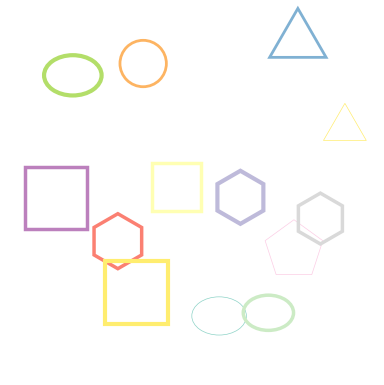[{"shape": "oval", "thickness": 0.5, "radius": 0.35, "center": [0.569, 0.179]}, {"shape": "square", "thickness": 2.5, "radius": 0.32, "center": [0.459, 0.514]}, {"shape": "hexagon", "thickness": 3, "radius": 0.34, "center": [0.624, 0.488]}, {"shape": "hexagon", "thickness": 2.5, "radius": 0.36, "center": [0.306, 0.374]}, {"shape": "triangle", "thickness": 2, "radius": 0.42, "center": [0.774, 0.893]}, {"shape": "circle", "thickness": 2, "radius": 0.3, "center": [0.372, 0.835]}, {"shape": "oval", "thickness": 3, "radius": 0.37, "center": [0.189, 0.804]}, {"shape": "pentagon", "thickness": 0.5, "radius": 0.39, "center": [0.764, 0.351]}, {"shape": "hexagon", "thickness": 2.5, "radius": 0.33, "center": [0.832, 0.432]}, {"shape": "square", "thickness": 2.5, "radius": 0.4, "center": [0.147, 0.485]}, {"shape": "oval", "thickness": 2.5, "radius": 0.33, "center": [0.697, 0.188]}, {"shape": "triangle", "thickness": 0.5, "radius": 0.32, "center": [0.896, 0.667]}, {"shape": "square", "thickness": 3, "radius": 0.41, "center": [0.355, 0.24]}]